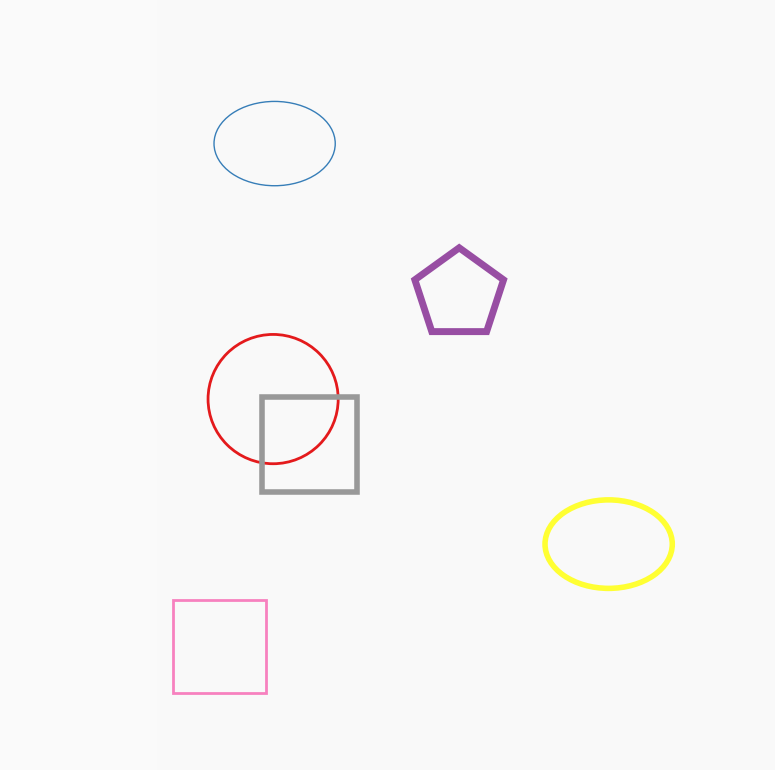[{"shape": "circle", "thickness": 1, "radius": 0.42, "center": [0.352, 0.482]}, {"shape": "oval", "thickness": 0.5, "radius": 0.39, "center": [0.354, 0.814]}, {"shape": "pentagon", "thickness": 2.5, "radius": 0.3, "center": [0.593, 0.618]}, {"shape": "oval", "thickness": 2, "radius": 0.41, "center": [0.785, 0.293]}, {"shape": "square", "thickness": 1, "radius": 0.3, "center": [0.283, 0.161]}, {"shape": "square", "thickness": 2, "radius": 0.31, "center": [0.399, 0.423]}]